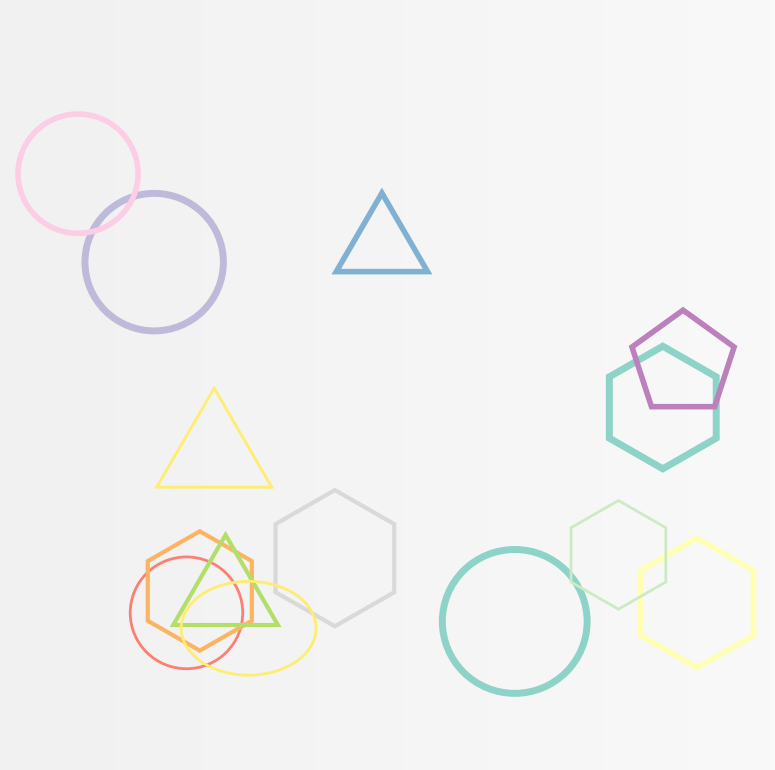[{"shape": "circle", "thickness": 2.5, "radius": 0.47, "center": [0.664, 0.193]}, {"shape": "hexagon", "thickness": 2.5, "radius": 0.4, "center": [0.855, 0.471]}, {"shape": "hexagon", "thickness": 2, "radius": 0.42, "center": [0.899, 0.217]}, {"shape": "circle", "thickness": 2.5, "radius": 0.45, "center": [0.199, 0.66]}, {"shape": "circle", "thickness": 1, "radius": 0.36, "center": [0.241, 0.204]}, {"shape": "triangle", "thickness": 2, "radius": 0.34, "center": [0.493, 0.681]}, {"shape": "hexagon", "thickness": 1.5, "radius": 0.39, "center": [0.258, 0.233]}, {"shape": "triangle", "thickness": 1.5, "radius": 0.39, "center": [0.291, 0.227]}, {"shape": "circle", "thickness": 2, "radius": 0.39, "center": [0.101, 0.774]}, {"shape": "hexagon", "thickness": 1.5, "radius": 0.44, "center": [0.432, 0.275]}, {"shape": "pentagon", "thickness": 2, "radius": 0.35, "center": [0.881, 0.528]}, {"shape": "hexagon", "thickness": 1, "radius": 0.35, "center": [0.798, 0.279]}, {"shape": "oval", "thickness": 1, "radius": 0.44, "center": [0.321, 0.184]}, {"shape": "triangle", "thickness": 1, "radius": 0.43, "center": [0.276, 0.41]}]